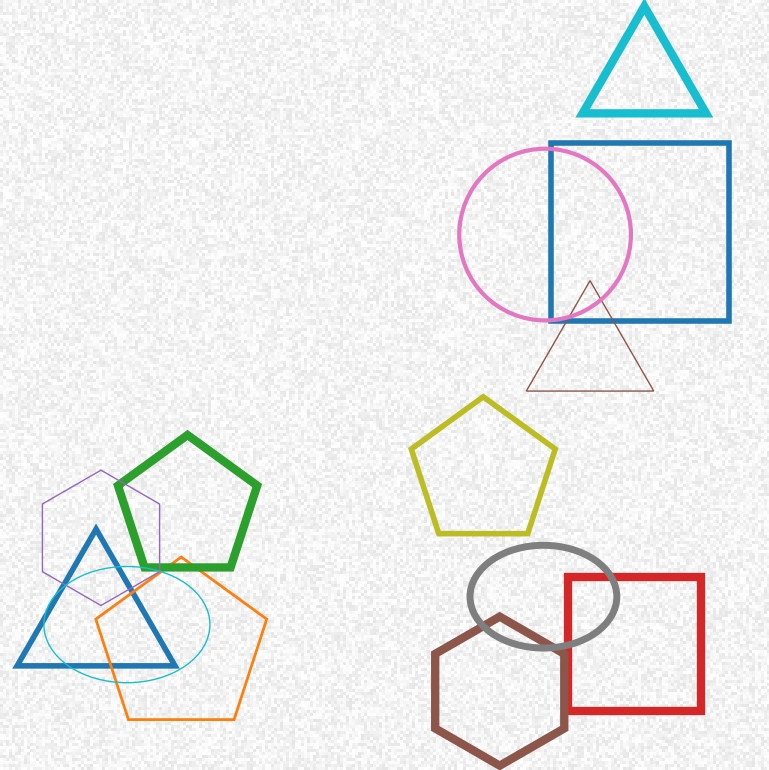[{"shape": "square", "thickness": 2, "radius": 0.58, "center": [0.832, 0.699]}, {"shape": "triangle", "thickness": 2, "radius": 0.59, "center": [0.125, 0.194]}, {"shape": "pentagon", "thickness": 1, "radius": 0.58, "center": [0.235, 0.16]}, {"shape": "pentagon", "thickness": 3, "radius": 0.48, "center": [0.244, 0.34]}, {"shape": "square", "thickness": 3, "radius": 0.43, "center": [0.824, 0.163]}, {"shape": "hexagon", "thickness": 0.5, "radius": 0.44, "center": [0.131, 0.302]}, {"shape": "triangle", "thickness": 0.5, "radius": 0.48, "center": [0.766, 0.54]}, {"shape": "hexagon", "thickness": 3, "radius": 0.48, "center": [0.649, 0.102]}, {"shape": "circle", "thickness": 1.5, "radius": 0.56, "center": [0.708, 0.695]}, {"shape": "oval", "thickness": 2.5, "radius": 0.48, "center": [0.706, 0.225]}, {"shape": "pentagon", "thickness": 2, "radius": 0.49, "center": [0.628, 0.386]}, {"shape": "oval", "thickness": 0.5, "radius": 0.54, "center": [0.165, 0.189]}, {"shape": "triangle", "thickness": 3, "radius": 0.46, "center": [0.837, 0.899]}]